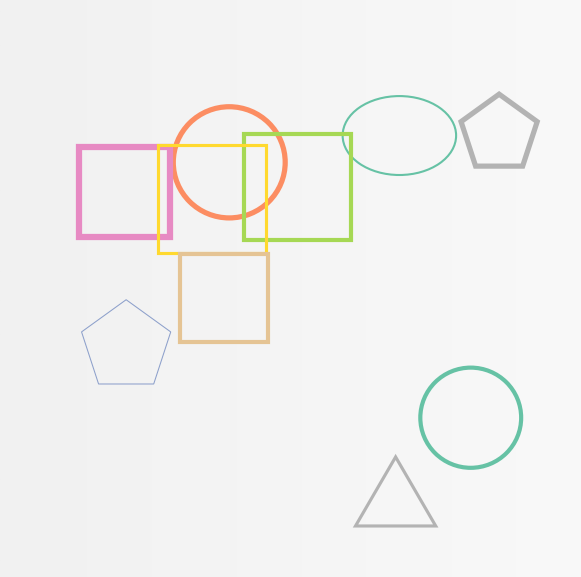[{"shape": "circle", "thickness": 2, "radius": 0.43, "center": [0.81, 0.276]}, {"shape": "oval", "thickness": 1, "radius": 0.49, "center": [0.687, 0.764]}, {"shape": "circle", "thickness": 2.5, "radius": 0.48, "center": [0.394, 0.718]}, {"shape": "pentagon", "thickness": 0.5, "radius": 0.4, "center": [0.217, 0.399]}, {"shape": "square", "thickness": 3, "radius": 0.39, "center": [0.215, 0.667]}, {"shape": "square", "thickness": 2, "radius": 0.46, "center": [0.512, 0.675]}, {"shape": "square", "thickness": 1.5, "radius": 0.46, "center": [0.364, 0.654]}, {"shape": "square", "thickness": 2, "radius": 0.38, "center": [0.385, 0.483]}, {"shape": "triangle", "thickness": 1.5, "radius": 0.4, "center": [0.681, 0.128]}, {"shape": "pentagon", "thickness": 2.5, "radius": 0.34, "center": [0.859, 0.767]}]